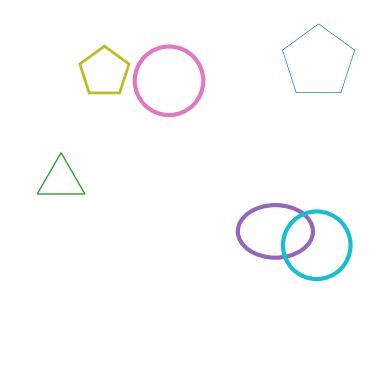[{"shape": "pentagon", "thickness": 0.5, "radius": 0.49, "center": [0.828, 0.839]}, {"shape": "triangle", "thickness": 1, "radius": 0.36, "center": [0.159, 0.532]}, {"shape": "oval", "thickness": 3, "radius": 0.49, "center": [0.715, 0.399]}, {"shape": "circle", "thickness": 3, "radius": 0.45, "center": [0.439, 0.79]}, {"shape": "pentagon", "thickness": 2, "radius": 0.34, "center": [0.271, 0.813]}, {"shape": "circle", "thickness": 3, "radius": 0.44, "center": [0.823, 0.363]}]